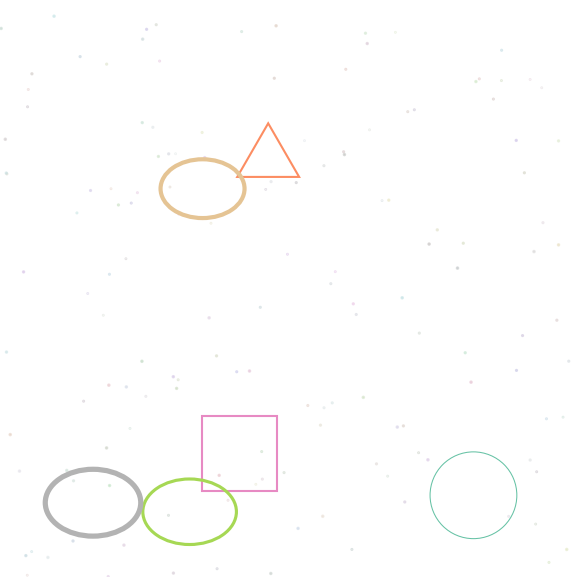[{"shape": "circle", "thickness": 0.5, "radius": 0.38, "center": [0.82, 0.142]}, {"shape": "triangle", "thickness": 1, "radius": 0.31, "center": [0.464, 0.724]}, {"shape": "square", "thickness": 1, "radius": 0.33, "center": [0.414, 0.214]}, {"shape": "oval", "thickness": 1.5, "radius": 0.41, "center": [0.328, 0.113]}, {"shape": "oval", "thickness": 2, "radius": 0.36, "center": [0.351, 0.672]}, {"shape": "oval", "thickness": 2.5, "radius": 0.41, "center": [0.161, 0.129]}]